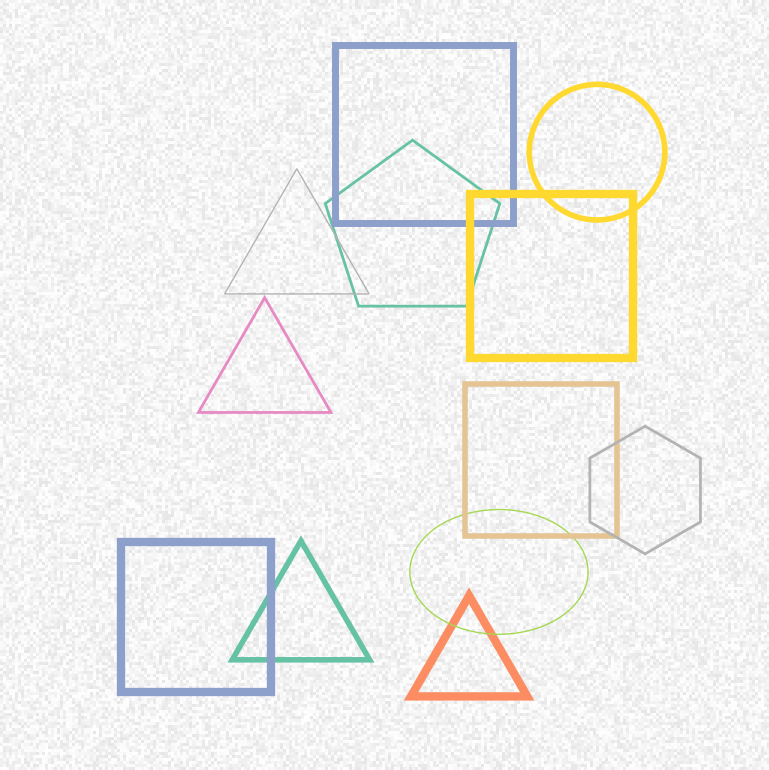[{"shape": "triangle", "thickness": 2, "radius": 0.52, "center": [0.391, 0.195]}, {"shape": "pentagon", "thickness": 1, "radius": 0.6, "center": [0.536, 0.699]}, {"shape": "triangle", "thickness": 3, "radius": 0.44, "center": [0.609, 0.139]}, {"shape": "square", "thickness": 3, "radius": 0.49, "center": [0.254, 0.199]}, {"shape": "square", "thickness": 2.5, "radius": 0.58, "center": [0.551, 0.826]}, {"shape": "triangle", "thickness": 1, "radius": 0.5, "center": [0.344, 0.514]}, {"shape": "oval", "thickness": 0.5, "radius": 0.58, "center": [0.648, 0.257]}, {"shape": "square", "thickness": 3, "radius": 0.53, "center": [0.717, 0.641]}, {"shape": "circle", "thickness": 2, "radius": 0.44, "center": [0.775, 0.802]}, {"shape": "square", "thickness": 2, "radius": 0.49, "center": [0.702, 0.403]}, {"shape": "triangle", "thickness": 0.5, "radius": 0.54, "center": [0.386, 0.672]}, {"shape": "hexagon", "thickness": 1, "radius": 0.41, "center": [0.838, 0.364]}]